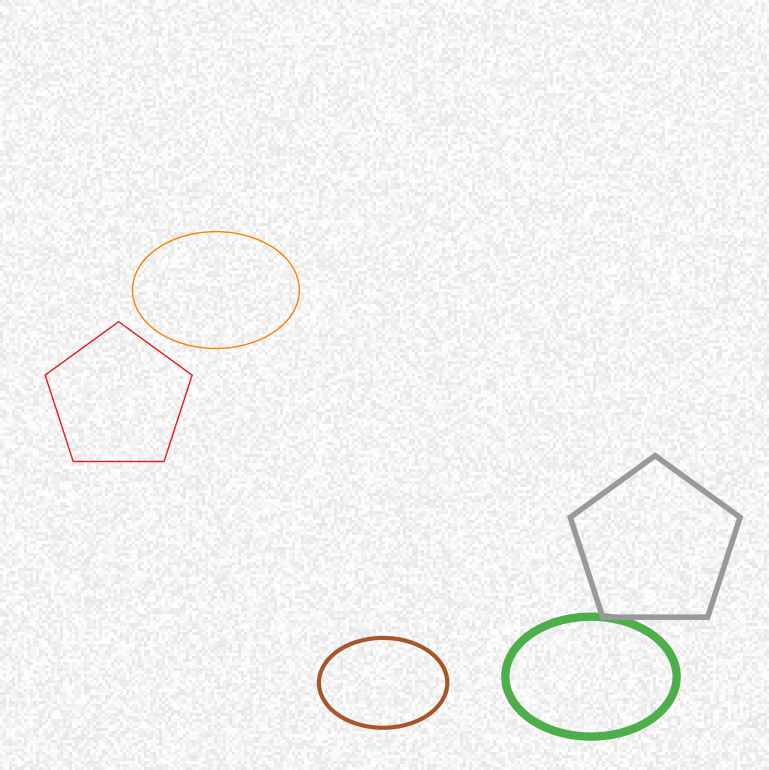[{"shape": "pentagon", "thickness": 0.5, "radius": 0.5, "center": [0.154, 0.482]}, {"shape": "oval", "thickness": 3, "radius": 0.56, "center": [0.768, 0.121]}, {"shape": "oval", "thickness": 0.5, "radius": 0.54, "center": [0.28, 0.623]}, {"shape": "oval", "thickness": 1.5, "radius": 0.42, "center": [0.498, 0.113]}, {"shape": "pentagon", "thickness": 2, "radius": 0.58, "center": [0.851, 0.292]}]